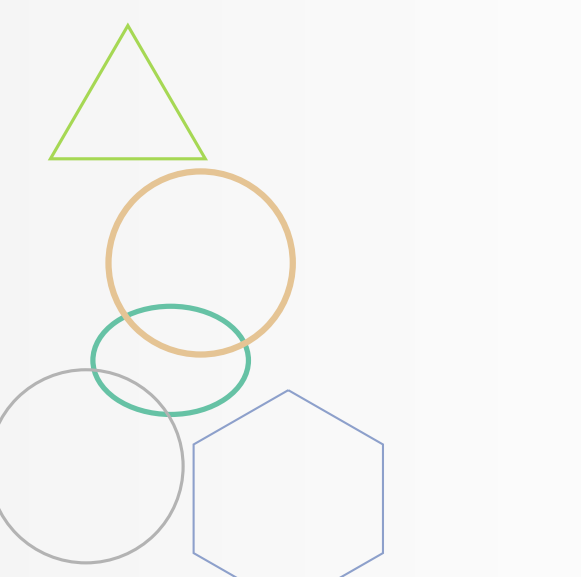[{"shape": "oval", "thickness": 2.5, "radius": 0.67, "center": [0.294, 0.375]}, {"shape": "hexagon", "thickness": 1, "radius": 0.94, "center": [0.496, 0.135]}, {"shape": "triangle", "thickness": 1.5, "radius": 0.77, "center": [0.22, 0.801]}, {"shape": "circle", "thickness": 3, "radius": 0.79, "center": [0.345, 0.544]}, {"shape": "circle", "thickness": 1.5, "radius": 0.84, "center": [0.148, 0.192]}]